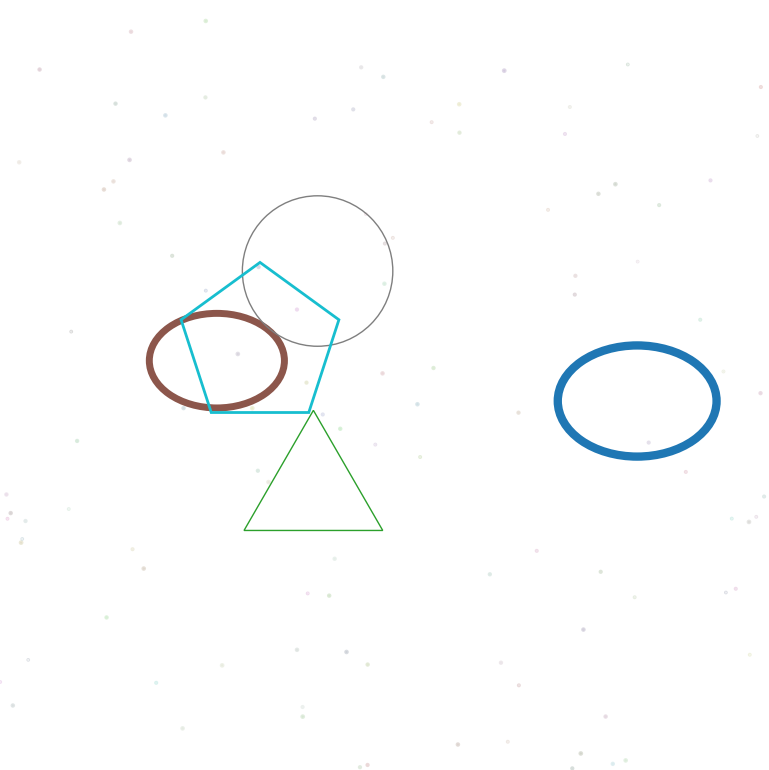[{"shape": "oval", "thickness": 3, "radius": 0.52, "center": [0.828, 0.479]}, {"shape": "triangle", "thickness": 0.5, "radius": 0.52, "center": [0.407, 0.363]}, {"shape": "oval", "thickness": 2.5, "radius": 0.44, "center": [0.282, 0.532]}, {"shape": "circle", "thickness": 0.5, "radius": 0.49, "center": [0.412, 0.648]}, {"shape": "pentagon", "thickness": 1, "radius": 0.54, "center": [0.338, 0.551]}]